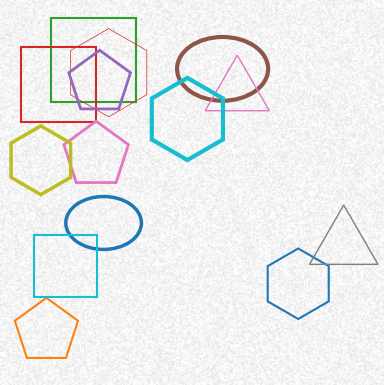[{"shape": "oval", "thickness": 2.5, "radius": 0.49, "center": [0.269, 0.421]}, {"shape": "hexagon", "thickness": 1.5, "radius": 0.46, "center": [0.775, 0.263]}, {"shape": "pentagon", "thickness": 1.5, "radius": 0.43, "center": [0.121, 0.14]}, {"shape": "square", "thickness": 1.5, "radius": 0.55, "center": [0.243, 0.844]}, {"shape": "hexagon", "thickness": 0.5, "radius": 0.57, "center": [0.282, 0.811]}, {"shape": "square", "thickness": 1.5, "radius": 0.49, "center": [0.152, 0.781]}, {"shape": "pentagon", "thickness": 2, "radius": 0.42, "center": [0.259, 0.785]}, {"shape": "oval", "thickness": 3, "radius": 0.59, "center": [0.578, 0.821]}, {"shape": "triangle", "thickness": 1, "radius": 0.48, "center": [0.616, 0.76]}, {"shape": "pentagon", "thickness": 2, "radius": 0.44, "center": [0.25, 0.597]}, {"shape": "triangle", "thickness": 1, "radius": 0.51, "center": [0.893, 0.365]}, {"shape": "hexagon", "thickness": 2.5, "radius": 0.45, "center": [0.106, 0.584]}, {"shape": "square", "thickness": 1.5, "radius": 0.41, "center": [0.171, 0.309]}, {"shape": "hexagon", "thickness": 3, "radius": 0.53, "center": [0.487, 0.691]}]